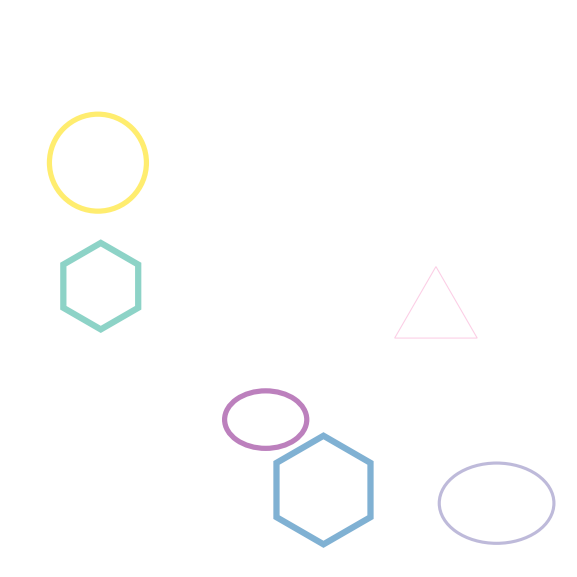[{"shape": "hexagon", "thickness": 3, "radius": 0.37, "center": [0.174, 0.504]}, {"shape": "oval", "thickness": 1.5, "radius": 0.5, "center": [0.86, 0.128]}, {"shape": "hexagon", "thickness": 3, "radius": 0.47, "center": [0.56, 0.151]}, {"shape": "triangle", "thickness": 0.5, "radius": 0.41, "center": [0.755, 0.455]}, {"shape": "oval", "thickness": 2.5, "radius": 0.36, "center": [0.46, 0.273]}, {"shape": "circle", "thickness": 2.5, "radius": 0.42, "center": [0.17, 0.717]}]